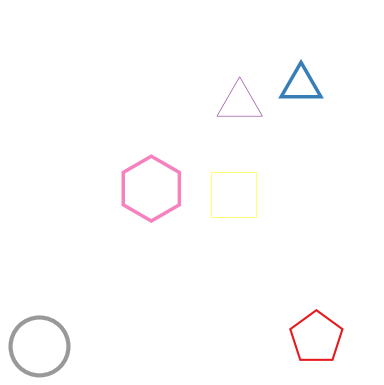[{"shape": "pentagon", "thickness": 1.5, "radius": 0.36, "center": [0.822, 0.123]}, {"shape": "triangle", "thickness": 2.5, "radius": 0.3, "center": [0.782, 0.779]}, {"shape": "triangle", "thickness": 0.5, "radius": 0.34, "center": [0.623, 0.732]}, {"shape": "square", "thickness": 0.5, "radius": 0.29, "center": [0.607, 0.495]}, {"shape": "hexagon", "thickness": 2.5, "radius": 0.42, "center": [0.393, 0.51]}, {"shape": "circle", "thickness": 3, "radius": 0.38, "center": [0.103, 0.1]}]